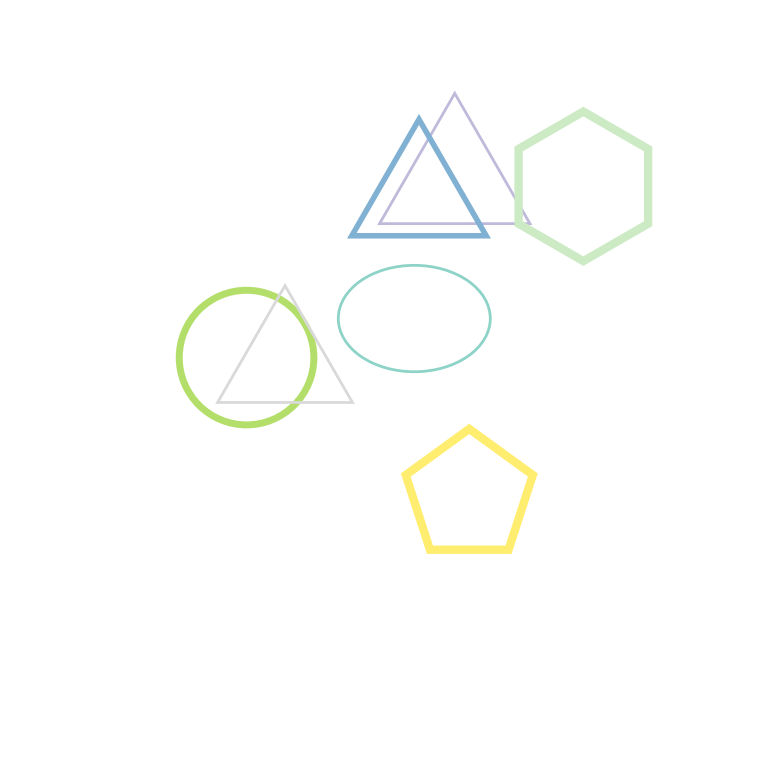[{"shape": "oval", "thickness": 1, "radius": 0.49, "center": [0.538, 0.586]}, {"shape": "triangle", "thickness": 1, "radius": 0.56, "center": [0.591, 0.766]}, {"shape": "triangle", "thickness": 2, "radius": 0.5, "center": [0.544, 0.744]}, {"shape": "circle", "thickness": 2.5, "radius": 0.44, "center": [0.32, 0.536]}, {"shape": "triangle", "thickness": 1, "radius": 0.51, "center": [0.37, 0.528]}, {"shape": "hexagon", "thickness": 3, "radius": 0.49, "center": [0.758, 0.758]}, {"shape": "pentagon", "thickness": 3, "radius": 0.43, "center": [0.609, 0.356]}]